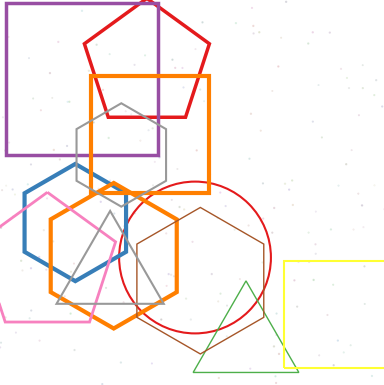[{"shape": "circle", "thickness": 1.5, "radius": 0.99, "center": [0.507, 0.331]}, {"shape": "pentagon", "thickness": 2.5, "radius": 0.85, "center": [0.382, 0.834]}, {"shape": "hexagon", "thickness": 3, "radius": 0.76, "center": [0.196, 0.422]}, {"shape": "triangle", "thickness": 1, "radius": 0.79, "center": [0.639, 0.112]}, {"shape": "square", "thickness": 2.5, "radius": 0.99, "center": [0.212, 0.796]}, {"shape": "square", "thickness": 3, "radius": 0.76, "center": [0.39, 0.65]}, {"shape": "hexagon", "thickness": 3, "radius": 0.94, "center": [0.295, 0.336]}, {"shape": "square", "thickness": 1.5, "radius": 0.69, "center": [0.877, 0.183]}, {"shape": "hexagon", "thickness": 1, "radius": 0.95, "center": [0.52, 0.271]}, {"shape": "pentagon", "thickness": 2, "radius": 0.93, "center": [0.123, 0.314]}, {"shape": "hexagon", "thickness": 1.5, "radius": 0.67, "center": [0.315, 0.598]}, {"shape": "triangle", "thickness": 1.5, "radius": 0.8, "center": [0.286, 0.291]}]